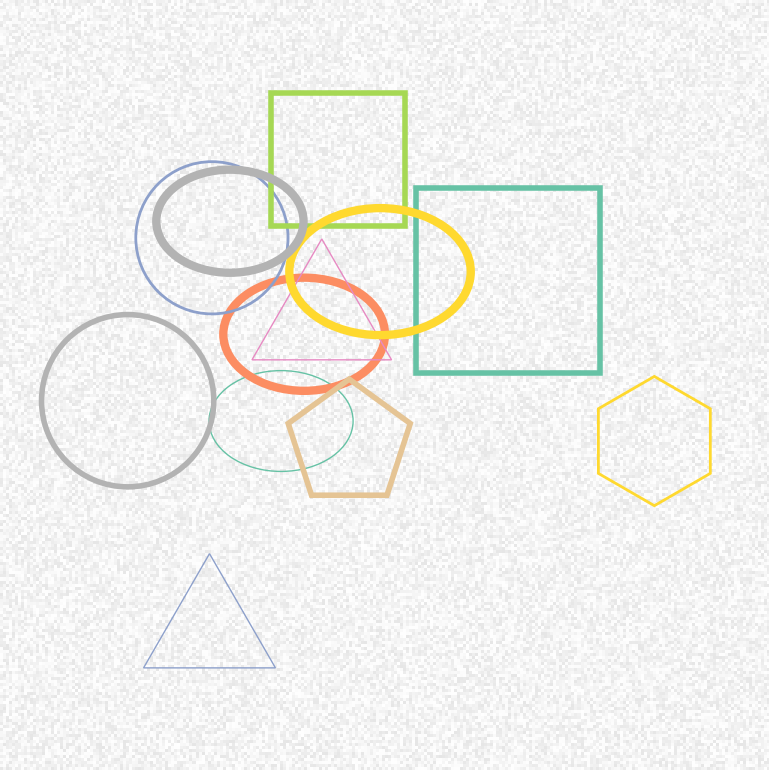[{"shape": "oval", "thickness": 0.5, "radius": 0.47, "center": [0.365, 0.453]}, {"shape": "square", "thickness": 2, "radius": 0.6, "center": [0.66, 0.636]}, {"shape": "oval", "thickness": 3, "radius": 0.52, "center": [0.395, 0.566]}, {"shape": "circle", "thickness": 1, "radius": 0.49, "center": [0.275, 0.691]}, {"shape": "triangle", "thickness": 0.5, "radius": 0.49, "center": [0.272, 0.182]}, {"shape": "triangle", "thickness": 0.5, "radius": 0.52, "center": [0.418, 0.585]}, {"shape": "square", "thickness": 2, "radius": 0.43, "center": [0.439, 0.793]}, {"shape": "oval", "thickness": 3, "radius": 0.59, "center": [0.494, 0.647]}, {"shape": "hexagon", "thickness": 1, "radius": 0.42, "center": [0.85, 0.427]}, {"shape": "pentagon", "thickness": 2, "radius": 0.42, "center": [0.454, 0.424]}, {"shape": "oval", "thickness": 3, "radius": 0.48, "center": [0.299, 0.713]}, {"shape": "circle", "thickness": 2, "radius": 0.56, "center": [0.166, 0.48]}]